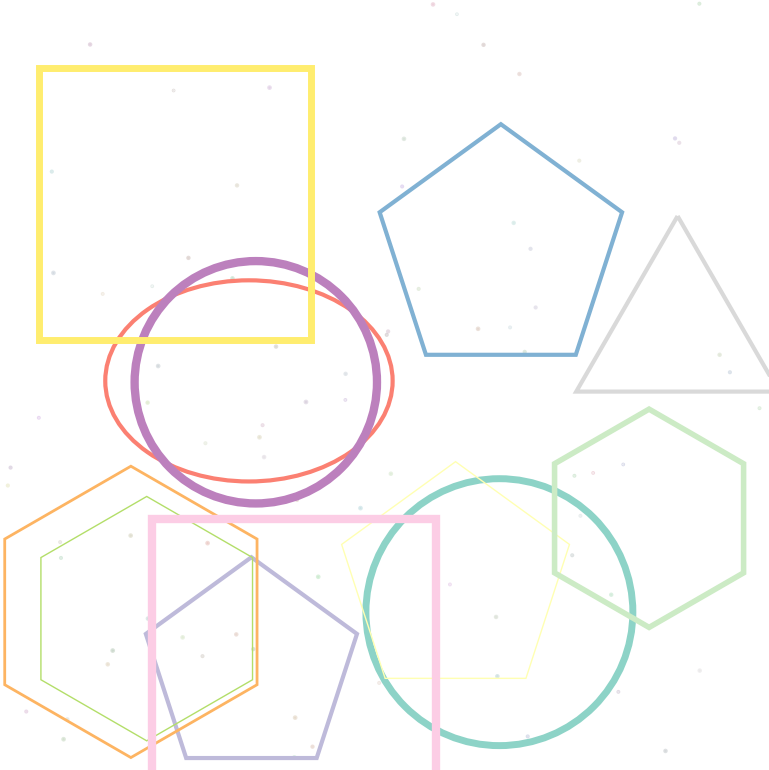[{"shape": "circle", "thickness": 2.5, "radius": 0.87, "center": [0.649, 0.205]}, {"shape": "pentagon", "thickness": 0.5, "radius": 0.78, "center": [0.592, 0.245]}, {"shape": "pentagon", "thickness": 1.5, "radius": 0.72, "center": [0.327, 0.132]}, {"shape": "oval", "thickness": 1.5, "radius": 0.93, "center": [0.323, 0.505]}, {"shape": "pentagon", "thickness": 1.5, "radius": 0.83, "center": [0.65, 0.673]}, {"shape": "hexagon", "thickness": 1, "radius": 0.95, "center": [0.17, 0.205]}, {"shape": "hexagon", "thickness": 0.5, "radius": 0.79, "center": [0.191, 0.197]}, {"shape": "square", "thickness": 3, "radius": 0.92, "center": [0.382, 0.142]}, {"shape": "triangle", "thickness": 1.5, "radius": 0.76, "center": [0.88, 0.567]}, {"shape": "circle", "thickness": 3, "radius": 0.79, "center": [0.332, 0.504]}, {"shape": "hexagon", "thickness": 2, "radius": 0.71, "center": [0.843, 0.327]}, {"shape": "square", "thickness": 2.5, "radius": 0.88, "center": [0.228, 0.735]}]